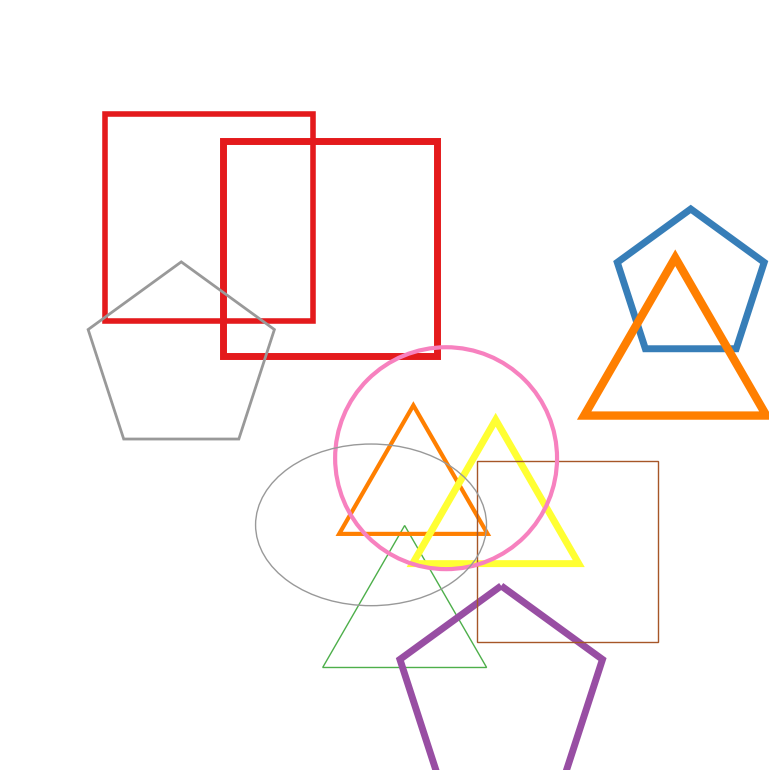[{"shape": "square", "thickness": 2.5, "radius": 0.7, "center": [0.429, 0.677]}, {"shape": "square", "thickness": 2, "radius": 0.67, "center": [0.271, 0.718]}, {"shape": "pentagon", "thickness": 2.5, "radius": 0.5, "center": [0.897, 0.628]}, {"shape": "triangle", "thickness": 0.5, "radius": 0.61, "center": [0.526, 0.195]}, {"shape": "pentagon", "thickness": 2.5, "radius": 0.69, "center": [0.651, 0.101]}, {"shape": "triangle", "thickness": 1.5, "radius": 0.56, "center": [0.537, 0.362]}, {"shape": "triangle", "thickness": 3, "radius": 0.68, "center": [0.877, 0.529]}, {"shape": "triangle", "thickness": 2.5, "radius": 0.62, "center": [0.644, 0.33]}, {"shape": "square", "thickness": 0.5, "radius": 0.59, "center": [0.737, 0.284]}, {"shape": "circle", "thickness": 1.5, "radius": 0.72, "center": [0.579, 0.405]}, {"shape": "pentagon", "thickness": 1, "radius": 0.64, "center": [0.235, 0.533]}, {"shape": "oval", "thickness": 0.5, "radius": 0.75, "center": [0.482, 0.318]}]